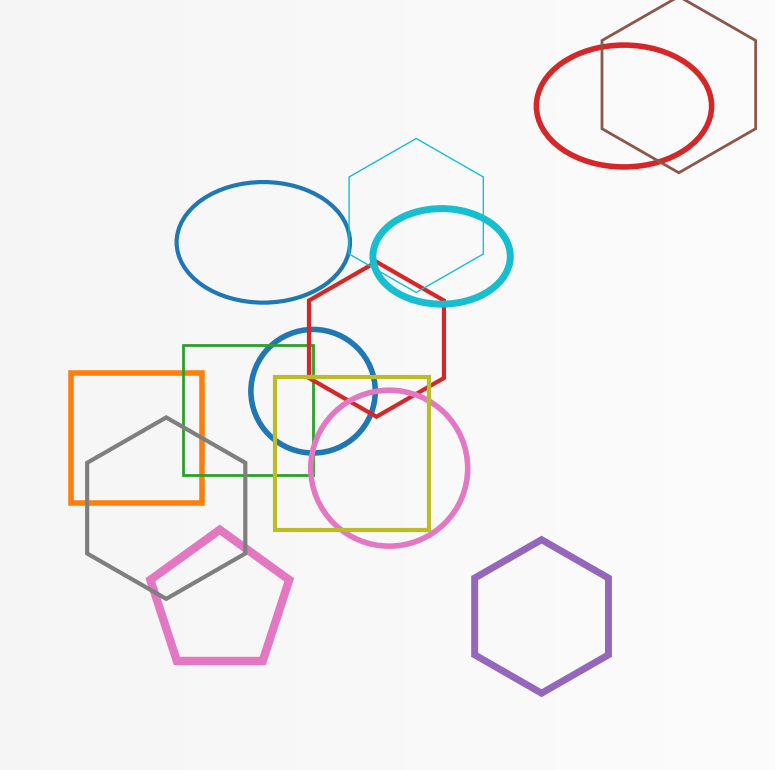[{"shape": "circle", "thickness": 2, "radius": 0.4, "center": [0.404, 0.492]}, {"shape": "oval", "thickness": 1.5, "radius": 0.56, "center": [0.34, 0.685]}, {"shape": "square", "thickness": 2, "radius": 0.42, "center": [0.176, 0.432]}, {"shape": "square", "thickness": 1, "radius": 0.42, "center": [0.32, 0.467]}, {"shape": "hexagon", "thickness": 1.5, "radius": 0.5, "center": [0.486, 0.559]}, {"shape": "oval", "thickness": 2, "radius": 0.57, "center": [0.805, 0.862]}, {"shape": "hexagon", "thickness": 2.5, "radius": 0.5, "center": [0.699, 0.199]}, {"shape": "hexagon", "thickness": 1, "radius": 0.57, "center": [0.876, 0.89]}, {"shape": "circle", "thickness": 2, "radius": 0.51, "center": [0.502, 0.392]}, {"shape": "pentagon", "thickness": 3, "radius": 0.47, "center": [0.284, 0.218]}, {"shape": "hexagon", "thickness": 1.5, "radius": 0.59, "center": [0.214, 0.34]}, {"shape": "square", "thickness": 1.5, "radius": 0.5, "center": [0.455, 0.411]}, {"shape": "oval", "thickness": 2.5, "radius": 0.44, "center": [0.57, 0.667]}, {"shape": "hexagon", "thickness": 0.5, "radius": 0.5, "center": [0.537, 0.72]}]